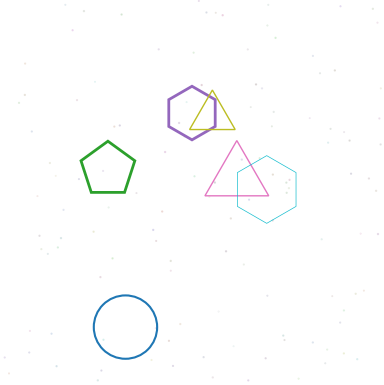[{"shape": "circle", "thickness": 1.5, "radius": 0.41, "center": [0.326, 0.15]}, {"shape": "pentagon", "thickness": 2, "radius": 0.37, "center": [0.28, 0.56]}, {"shape": "hexagon", "thickness": 2, "radius": 0.35, "center": [0.499, 0.706]}, {"shape": "triangle", "thickness": 1, "radius": 0.48, "center": [0.615, 0.539]}, {"shape": "triangle", "thickness": 1, "radius": 0.34, "center": [0.552, 0.698]}, {"shape": "hexagon", "thickness": 0.5, "radius": 0.44, "center": [0.693, 0.508]}]